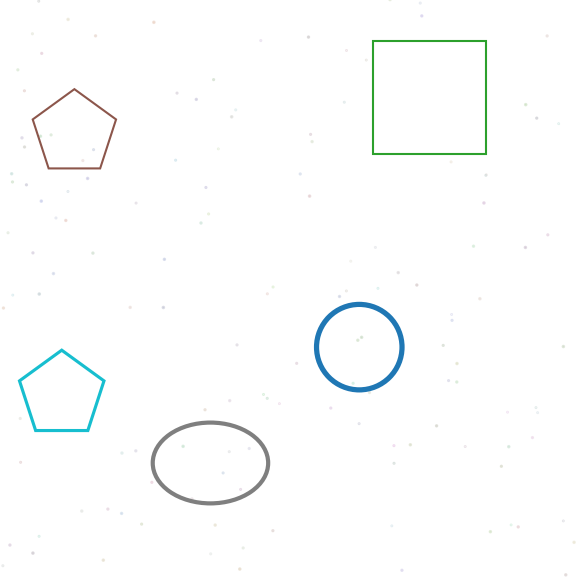[{"shape": "circle", "thickness": 2.5, "radius": 0.37, "center": [0.622, 0.398]}, {"shape": "square", "thickness": 1, "radius": 0.49, "center": [0.744, 0.83]}, {"shape": "pentagon", "thickness": 1, "radius": 0.38, "center": [0.129, 0.769]}, {"shape": "oval", "thickness": 2, "radius": 0.5, "center": [0.364, 0.197]}, {"shape": "pentagon", "thickness": 1.5, "radius": 0.38, "center": [0.107, 0.316]}]